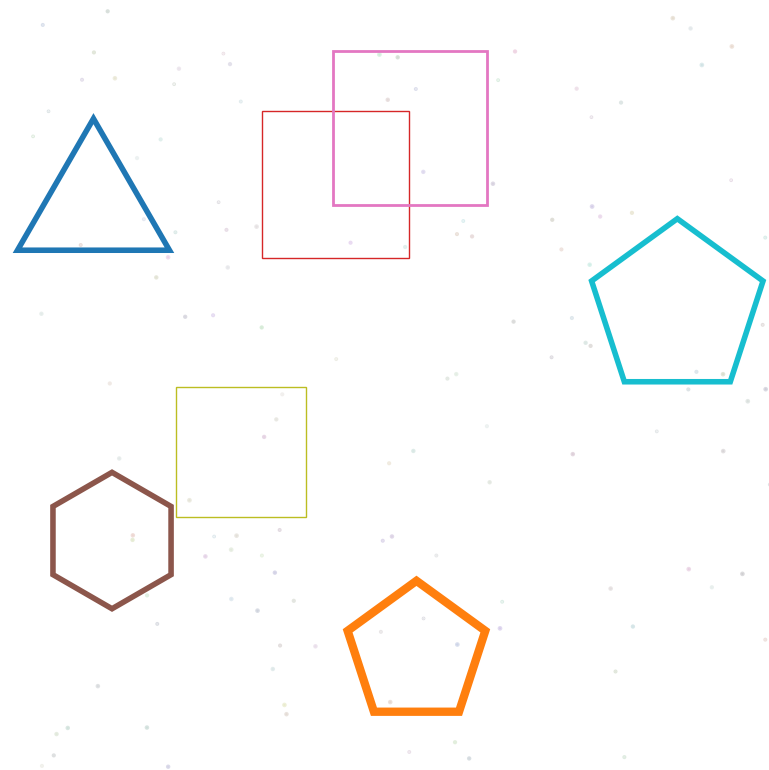[{"shape": "triangle", "thickness": 2, "radius": 0.57, "center": [0.121, 0.732]}, {"shape": "pentagon", "thickness": 3, "radius": 0.47, "center": [0.541, 0.152]}, {"shape": "square", "thickness": 0.5, "radius": 0.48, "center": [0.436, 0.76]}, {"shape": "hexagon", "thickness": 2, "radius": 0.44, "center": [0.145, 0.298]}, {"shape": "square", "thickness": 1, "radius": 0.5, "center": [0.533, 0.834]}, {"shape": "square", "thickness": 0.5, "radius": 0.42, "center": [0.312, 0.413]}, {"shape": "pentagon", "thickness": 2, "radius": 0.59, "center": [0.88, 0.599]}]